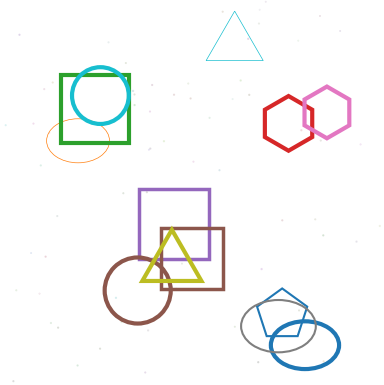[{"shape": "pentagon", "thickness": 1.5, "radius": 0.34, "center": [0.733, 0.182]}, {"shape": "oval", "thickness": 3, "radius": 0.44, "center": [0.792, 0.103]}, {"shape": "oval", "thickness": 0.5, "radius": 0.41, "center": [0.203, 0.634]}, {"shape": "square", "thickness": 3, "radius": 0.44, "center": [0.246, 0.716]}, {"shape": "hexagon", "thickness": 3, "radius": 0.36, "center": [0.749, 0.679]}, {"shape": "square", "thickness": 2.5, "radius": 0.45, "center": [0.453, 0.418]}, {"shape": "square", "thickness": 2.5, "radius": 0.4, "center": [0.499, 0.328]}, {"shape": "circle", "thickness": 3, "radius": 0.43, "center": [0.358, 0.245]}, {"shape": "hexagon", "thickness": 3, "radius": 0.34, "center": [0.849, 0.708]}, {"shape": "oval", "thickness": 1.5, "radius": 0.49, "center": [0.723, 0.153]}, {"shape": "triangle", "thickness": 3, "radius": 0.44, "center": [0.446, 0.315]}, {"shape": "triangle", "thickness": 0.5, "radius": 0.43, "center": [0.61, 0.885]}, {"shape": "circle", "thickness": 3, "radius": 0.37, "center": [0.261, 0.752]}]